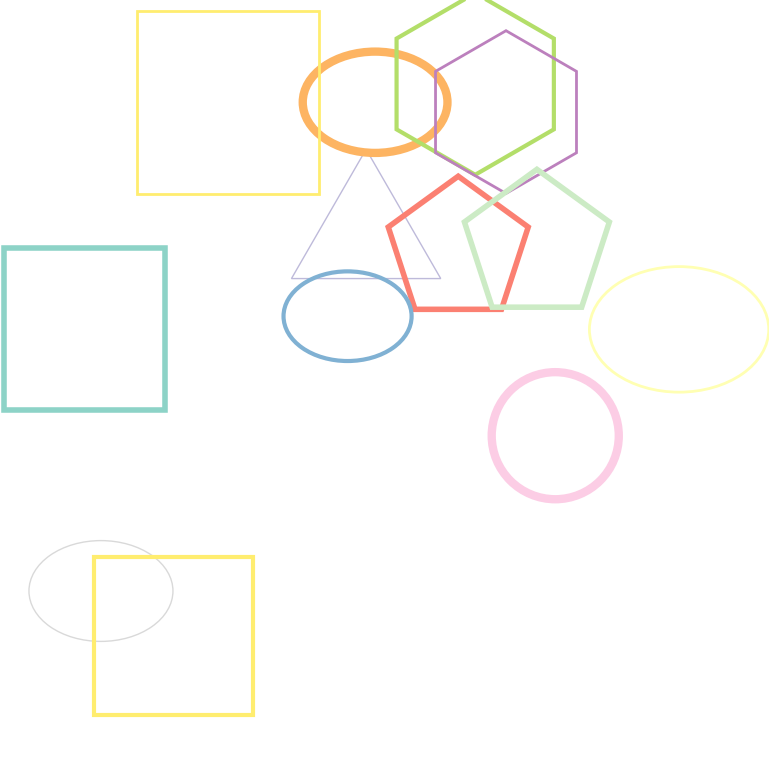[{"shape": "square", "thickness": 2, "radius": 0.52, "center": [0.11, 0.573]}, {"shape": "oval", "thickness": 1, "radius": 0.58, "center": [0.882, 0.572]}, {"shape": "triangle", "thickness": 0.5, "radius": 0.56, "center": [0.475, 0.694]}, {"shape": "pentagon", "thickness": 2, "radius": 0.48, "center": [0.595, 0.676]}, {"shape": "oval", "thickness": 1.5, "radius": 0.42, "center": [0.451, 0.589]}, {"shape": "oval", "thickness": 3, "radius": 0.47, "center": [0.487, 0.867]}, {"shape": "hexagon", "thickness": 1.5, "radius": 0.59, "center": [0.617, 0.891]}, {"shape": "circle", "thickness": 3, "radius": 0.41, "center": [0.721, 0.434]}, {"shape": "oval", "thickness": 0.5, "radius": 0.47, "center": [0.131, 0.232]}, {"shape": "hexagon", "thickness": 1, "radius": 0.53, "center": [0.657, 0.854]}, {"shape": "pentagon", "thickness": 2, "radius": 0.49, "center": [0.697, 0.681]}, {"shape": "square", "thickness": 1, "radius": 0.59, "center": [0.296, 0.867]}, {"shape": "square", "thickness": 1.5, "radius": 0.51, "center": [0.225, 0.174]}]